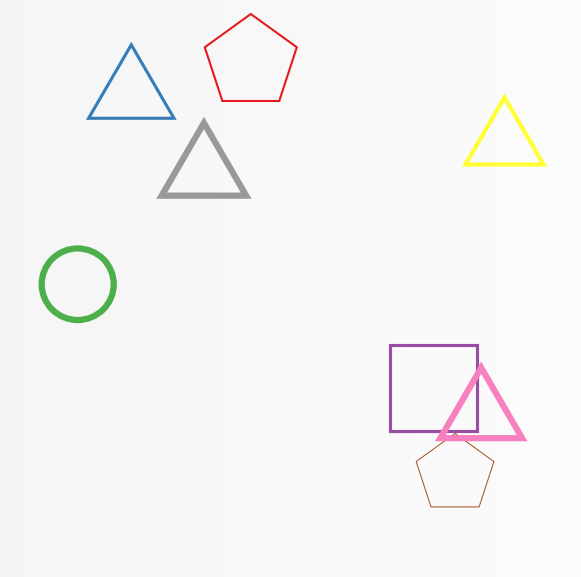[{"shape": "pentagon", "thickness": 1, "radius": 0.42, "center": [0.431, 0.892]}, {"shape": "triangle", "thickness": 1.5, "radius": 0.42, "center": [0.226, 0.837]}, {"shape": "circle", "thickness": 3, "radius": 0.31, "center": [0.134, 0.507]}, {"shape": "square", "thickness": 1.5, "radius": 0.37, "center": [0.746, 0.327]}, {"shape": "triangle", "thickness": 2, "radius": 0.39, "center": [0.868, 0.753]}, {"shape": "pentagon", "thickness": 0.5, "radius": 0.35, "center": [0.783, 0.178]}, {"shape": "triangle", "thickness": 3, "radius": 0.41, "center": [0.828, 0.281]}, {"shape": "triangle", "thickness": 3, "radius": 0.42, "center": [0.351, 0.702]}]